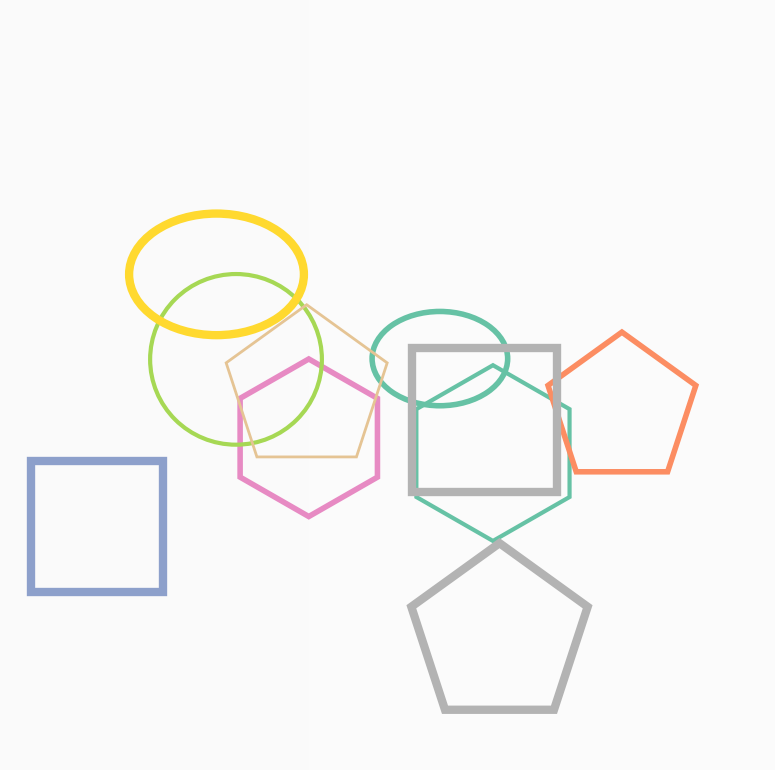[{"shape": "oval", "thickness": 2, "radius": 0.44, "center": [0.568, 0.534]}, {"shape": "hexagon", "thickness": 1.5, "radius": 0.57, "center": [0.636, 0.412]}, {"shape": "pentagon", "thickness": 2, "radius": 0.5, "center": [0.802, 0.468]}, {"shape": "square", "thickness": 3, "radius": 0.43, "center": [0.125, 0.316]}, {"shape": "hexagon", "thickness": 2, "radius": 0.51, "center": [0.398, 0.431]}, {"shape": "circle", "thickness": 1.5, "radius": 0.55, "center": [0.305, 0.533]}, {"shape": "oval", "thickness": 3, "radius": 0.56, "center": [0.279, 0.644]}, {"shape": "pentagon", "thickness": 1, "radius": 0.55, "center": [0.396, 0.495]}, {"shape": "pentagon", "thickness": 3, "radius": 0.6, "center": [0.645, 0.175]}, {"shape": "square", "thickness": 3, "radius": 0.47, "center": [0.625, 0.454]}]